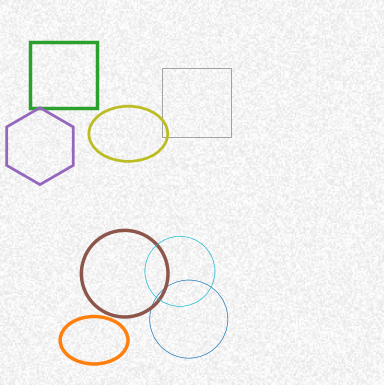[{"shape": "circle", "thickness": 0.5, "radius": 0.51, "center": [0.49, 0.171]}, {"shape": "oval", "thickness": 2.5, "radius": 0.44, "center": [0.244, 0.116]}, {"shape": "square", "thickness": 2.5, "radius": 0.43, "center": [0.165, 0.806]}, {"shape": "hexagon", "thickness": 2, "radius": 0.5, "center": [0.104, 0.62]}, {"shape": "circle", "thickness": 2.5, "radius": 0.56, "center": [0.324, 0.289]}, {"shape": "square", "thickness": 0.5, "radius": 0.45, "center": [0.51, 0.734]}, {"shape": "oval", "thickness": 2, "radius": 0.51, "center": [0.333, 0.652]}, {"shape": "circle", "thickness": 0.5, "radius": 0.45, "center": [0.467, 0.295]}]